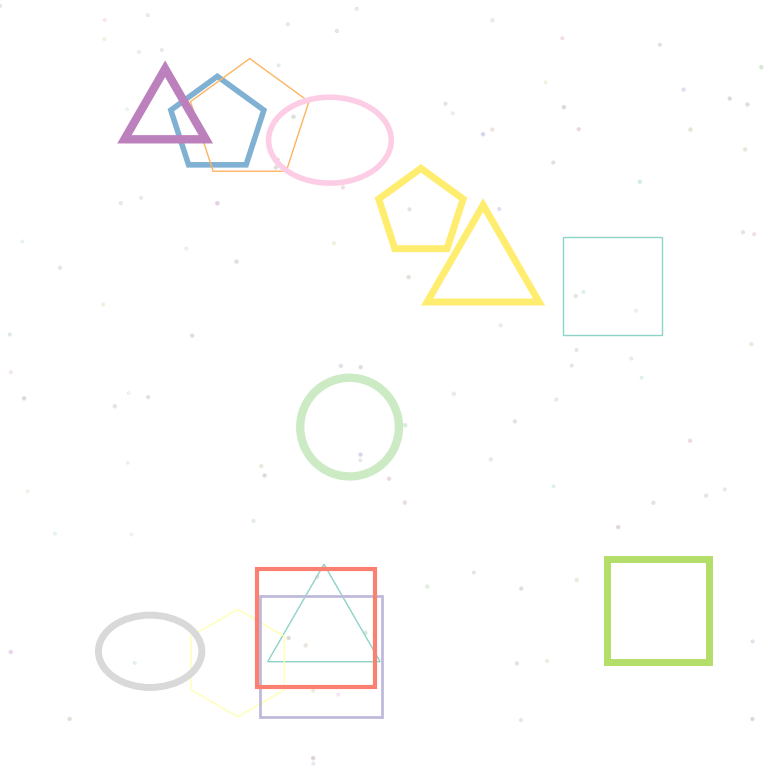[{"shape": "square", "thickness": 0.5, "radius": 0.32, "center": [0.796, 0.629]}, {"shape": "triangle", "thickness": 0.5, "radius": 0.42, "center": [0.421, 0.183]}, {"shape": "hexagon", "thickness": 0.5, "radius": 0.35, "center": [0.309, 0.139]}, {"shape": "square", "thickness": 1, "radius": 0.4, "center": [0.417, 0.147]}, {"shape": "square", "thickness": 1.5, "radius": 0.38, "center": [0.41, 0.185]}, {"shape": "pentagon", "thickness": 2, "radius": 0.32, "center": [0.282, 0.837]}, {"shape": "pentagon", "thickness": 0.5, "radius": 0.4, "center": [0.324, 0.843]}, {"shape": "square", "thickness": 2.5, "radius": 0.33, "center": [0.855, 0.207]}, {"shape": "oval", "thickness": 2, "radius": 0.4, "center": [0.428, 0.818]}, {"shape": "oval", "thickness": 2.5, "radius": 0.34, "center": [0.195, 0.154]}, {"shape": "triangle", "thickness": 3, "radius": 0.31, "center": [0.214, 0.85]}, {"shape": "circle", "thickness": 3, "radius": 0.32, "center": [0.454, 0.445]}, {"shape": "pentagon", "thickness": 2.5, "radius": 0.29, "center": [0.547, 0.724]}, {"shape": "triangle", "thickness": 2.5, "radius": 0.42, "center": [0.627, 0.65]}]